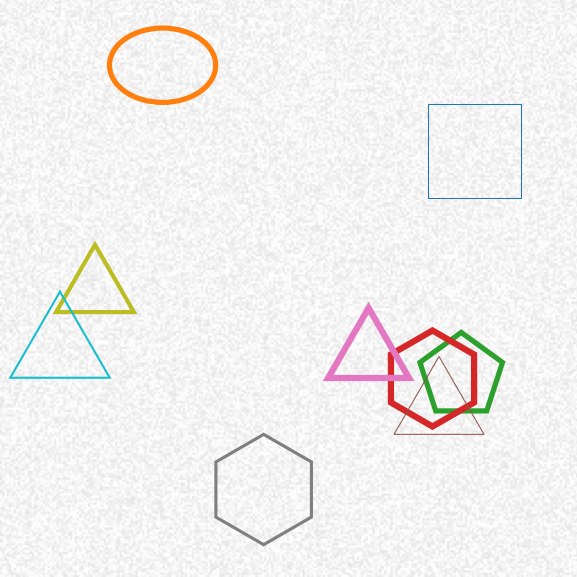[{"shape": "square", "thickness": 0.5, "radius": 0.41, "center": [0.822, 0.738]}, {"shape": "oval", "thickness": 2.5, "radius": 0.46, "center": [0.282, 0.886]}, {"shape": "pentagon", "thickness": 2.5, "radius": 0.38, "center": [0.799, 0.348]}, {"shape": "hexagon", "thickness": 3, "radius": 0.42, "center": [0.749, 0.344]}, {"shape": "triangle", "thickness": 0.5, "radius": 0.45, "center": [0.76, 0.292]}, {"shape": "triangle", "thickness": 3, "radius": 0.4, "center": [0.638, 0.385]}, {"shape": "hexagon", "thickness": 1.5, "radius": 0.48, "center": [0.457, 0.151]}, {"shape": "triangle", "thickness": 2, "radius": 0.39, "center": [0.165, 0.498]}, {"shape": "triangle", "thickness": 1, "radius": 0.5, "center": [0.104, 0.395]}]